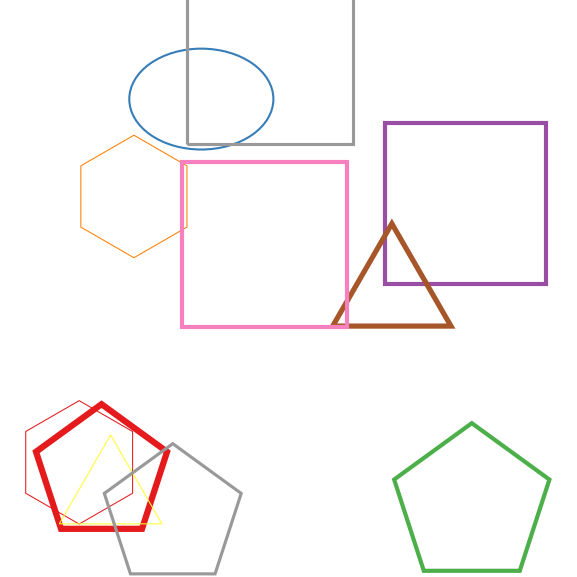[{"shape": "hexagon", "thickness": 0.5, "radius": 0.53, "center": [0.137, 0.198]}, {"shape": "pentagon", "thickness": 3, "radius": 0.6, "center": [0.176, 0.18]}, {"shape": "oval", "thickness": 1, "radius": 0.62, "center": [0.349, 0.828]}, {"shape": "pentagon", "thickness": 2, "radius": 0.71, "center": [0.817, 0.125]}, {"shape": "square", "thickness": 2, "radius": 0.7, "center": [0.806, 0.647]}, {"shape": "hexagon", "thickness": 0.5, "radius": 0.53, "center": [0.232, 0.659]}, {"shape": "triangle", "thickness": 0.5, "radius": 0.51, "center": [0.192, 0.143]}, {"shape": "triangle", "thickness": 2.5, "radius": 0.59, "center": [0.679, 0.494]}, {"shape": "square", "thickness": 2, "radius": 0.71, "center": [0.458, 0.575]}, {"shape": "square", "thickness": 1.5, "radius": 0.72, "center": [0.467, 0.895]}, {"shape": "pentagon", "thickness": 1.5, "radius": 0.62, "center": [0.299, 0.106]}]